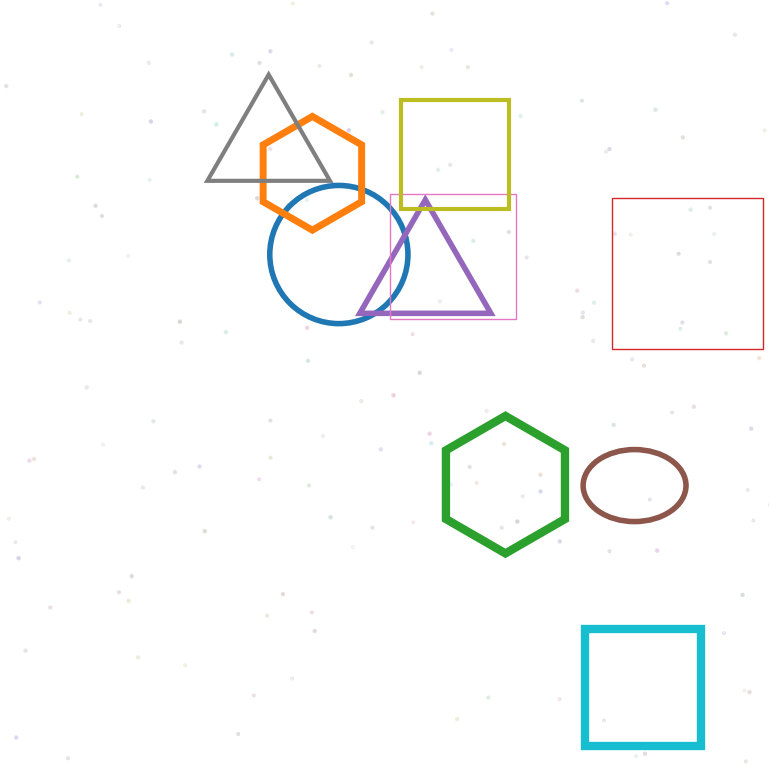[{"shape": "circle", "thickness": 2, "radius": 0.45, "center": [0.44, 0.669]}, {"shape": "hexagon", "thickness": 2.5, "radius": 0.37, "center": [0.406, 0.775]}, {"shape": "hexagon", "thickness": 3, "radius": 0.45, "center": [0.656, 0.371]}, {"shape": "square", "thickness": 0.5, "radius": 0.49, "center": [0.893, 0.645]}, {"shape": "triangle", "thickness": 2, "radius": 0.49, "center": [0.552, 0.642]}, {"shape": "oval", "thickness": 2, "radius": 0.33, "center": [0.824, 0.369]}, {"shape": "square", "thickness": 0.5, "radius": 0.41, "center": [0.588, 0.667]}, {"shape": "triangle", "thickness": 1.5, "radius": 0.46, "center": [0.349, 0.811]}, {"shape": "square", "thickness": 1.5, "radius": 0.35, "center": [0.591, 0.799]}, {"shape": "square", "thickness": 3, "radius": 0.38, "center": [0.835, 0.107]}]